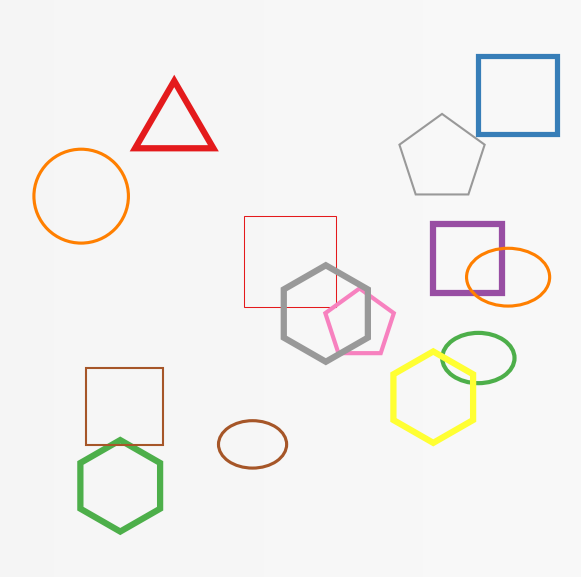[{"shape": "triangle", "thickness": 3, "radius": 0.39, "center": [0.3, 0.781]}, {"shape": "square", "thickness": 0.5, "radius": 0.39, "center": [0.498, 0.547]}, {"shape": "square", "thickness": 2.5, "radius": 0.34, "center": [0.89, 0.835]}, {"shape": "oval", "thickness": 2, "radius": 0.31, "center": [0.823, 0.379]}, {"shape": "hexagon", "thickness": 3, "radius": 0.4, "center": [0.207, 0.158]}, {"shape": "square", "thickness": 3, "radius": 0.3, "center": [0.804, 0.551]}, {"shape": "oval", "thickness": 1.5, "radius": 0.36, "center": [0.874, 0.519]}, {"shape": "circle", "thickness": 1.5, "radius": 0.41, "center": [0.14, 0.659]}, {"shape": "hexagon", "thickness": 3, "radius": 0.4, "center": [0.745, 0.311]}, {"shape": "square", "thickness": 1, "radius": 0.33, "center": [0.214, 0.295]}, {"shape": "oval", "thickness": 1.5, "radius": 0.29, "center": [0.435, 0.23]}, {"shape": "pentagon", "thickness": 2, "radius": 0.31, "center": [0.619, 0.438]}, {"shape": "hexagon", "thickness": 3, "radius": 0.42, "center": [0.561, 0.456]}, {"shape": "pentagon", "thickness": 1, "radius": 0.39, "center": [0.761, 0.725]}]